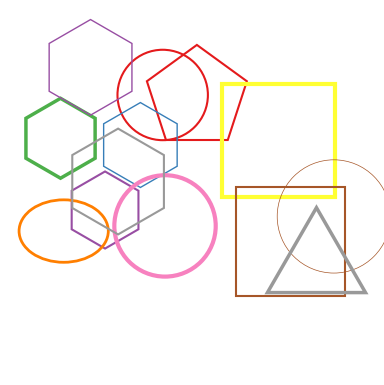[{"shape": "pentagon", "thickness": 1.5, "radius": 0.68, "center": [0.511, 0.747]}, {"shape": "circle", "thickness": 1.5, "radius": 0.59, "center": [0.423, 0.753]}, {"shape": "hexagon", "thickness": 1, "radius": 0.55, "center": [0.365, 0.623]}, {"shape": "hexagon", "thickness": 2.5, "radius": 0.52, "center": [0.157, 0.641]}, {"shape": "hexagon", "thickness": 1, "radius": 0.62, "center": [0.235, 0.825]}, {"shape": "hexagon", "thickness": 1.5, "radius": 0.5, "center": [0.273, 0.455]}, {"shape": "oval", "thickness": 2, "radius": 0.58, "center": [0.165, 0.4]}, {"shape": "square", "thickness": 3, "radius": 0.73, "center": [0.722, 0.636]}, {"shape": "square", "thickness": 1.5, "radius": 0.71, "center": [0.755, 0.373]}, {"shape": "circle", "thickness": 0.5, "radius": 0.74, "center": [0.867, 0.438]}, {"shape": "circle", "thickness": 3, "radius": 0.66, "center": [0.429, 0.413]}, {"shape": "hexagon", "thickness": 1.5, "radius": 0.69, "center": [0.307, 0.529]}, {"shape": "triangle", "thickness": 2.5, "radius": 0.74, "center": [0.822, 0.314]}]